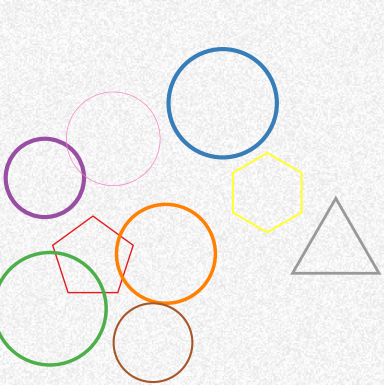[{"shape": "pentagon", "thickness": 1, "radius": 0.55, "center": [0.241, 0.329]}, {"shape": "circle", "thickness": 3, "radius": 0.7, "center": [0.578, 0.732]}, {"shape": "circle", "thickness": 2.5, "radius": 0.73, "center": [0.13, 0.198]}, {"shape": "circle", "thickness": 3, "radius": 0.51, "center": [0.116, 0.538]}, {"shape": "circle", "thickness": 2.5, "radius": 0.64, "center": [0.431, 0.341]}, {"shape": "hexagon", "thickness": 1.5, "radius": 0.52, "center": [0.694, 0.5]}, {"shape": "circle", "thickness": 1.5, "radius": 0.51, "center": [0.397, 0.11]}, {"shape": "circle", "thickness": 0.5, "radius": 0.61, "center": [0.294, 0.639]}, {"shape": "triangle", "thickness": 2, "radius": 0.65, "center": [0.872, 0.355]}]